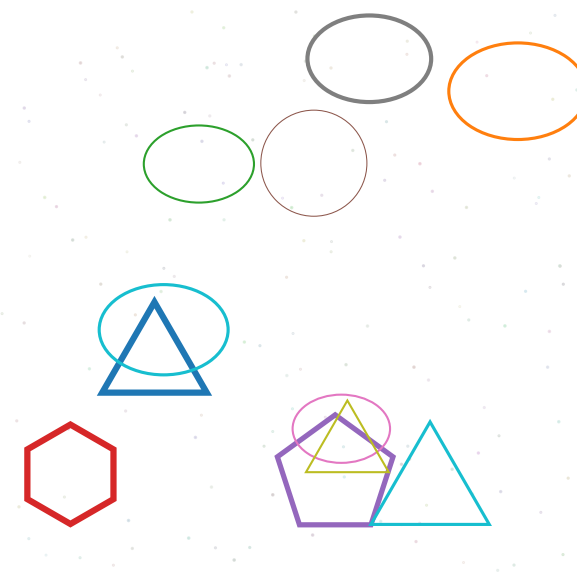[{"shape": "triangle", "thickness": 3, "radius": 0.52, "center": [0.267, 0.371]}, {"shape": "oval", "thickness": 1.5, "radius": 0.6, "center": [0.897, 0.841]}, {"shape": "oval", "thickness": 1, "radius": 0.48, "center": [0.344, 0.715]}, {"shape": "hexagon", "thickness": 3, "radius": 0.43, "center": [0.122, 0.178]}, {"shape": "pentagon", "thickness": 2.5, "radius": 0.53, "center": [0.58, 0.176]}, {"shape": "circle", "thickness": 0.5, "radius": 0.46, "center": [0.543, 0.717]}, {"shape": "oval", "thickness": 1, "radius": 0.42, "center": [0.591, 0.257]}, {"shape": "oval", "thickness": 2, "radius": 0.54, "center": [0.639, 0.897]}, {"shape": "triangle", "thickness": 1, "radius": 0.41, "center": [0.602, 0.223]}, {"shape": "oval", "thickness": 1.5, "radius": 0.56, "center": [0.283, 0.428]}, {"shape": "triangle", "thickness": 1.5, "radius": 0.59, "center": [0.745, 0.15]}]